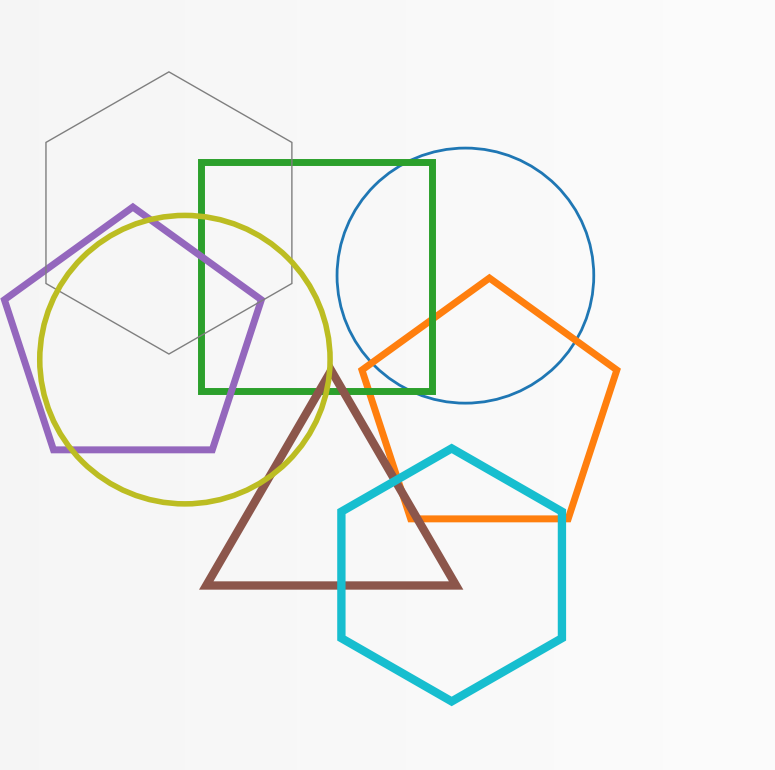[{"shape": "circle", "thickness": 1, "radius": 0.83, "center": [0.601, 0.642]}, {"shape": "pentagon", "thickness": 2.5, "radius": 0.86, "center": [0.631, 0.466]}, {"shape": "square", "thickness": 2.5, "radius": 0.74, "center": [0.408, 0.641]}, {"shape": "pentagon", "thickness": 2.5, "radius": 0.87, "center": [0.171, 0.557]}, {"shape": "triangle", "thickness": 3, "radius": 0.93, "center": [0.427, 0.333]}, {"shape": "hexagon", "thickness": 0.5, "radius": 0.92, "center": [0.218, 0.723]}, {"shape": "circle", "thickness": 2, "radius": 0.94, "center": [0.239, 0.533]}, {"shape": "hexagon", "thickness": 3, "radius": 0.82, "center": [0.583, 0.253]}]